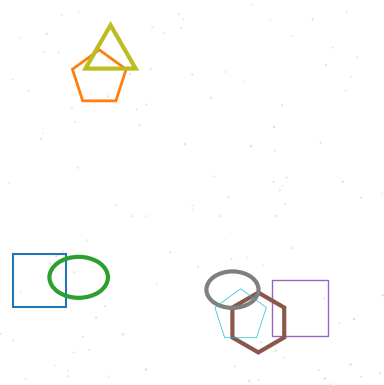[{"shape": "square", "thickness": 1.5, "radius": 0.35, "center": [0.103, 0.272]}, {"shape": "pentagon", "thickness": 2, "radius": 0.37, "center": [0.258, 0.797]}, {"shape": "oval", "thickness": 3, "radius": 0.38, "center": [0.204, 0.28]}, {"shape": "square", "thickness": 1, "radius": 0.37, "center": [0.78, 0.201]}, {"shape": "hexagon", "thickness": 3, "radius": 0.39, "center": [0.671, 0.162]}, {"shape": "oval", "thickness": 3, "radius": 0.34, "center": [0.604, 0.248]}, {"shape": "triangle", "thickness": 3, "radius": 0.38, "center": [0.287, 0.86]}, {"shape": "pentagon", "thickness": 0.5, "radius": 0.35, "center": [0.625, 0.18]}]